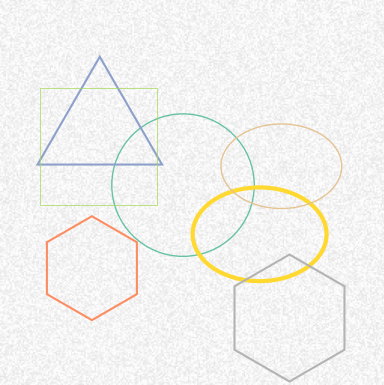[{"shape": "circle", "thickness": 1, "radius": 0.93, "center": [0.475, 0.519]}, {"shape": "hexagon", "thickness": 1.5, "radius": 0.67, "center": [0.239, 0.303]}, {"shape": "triangle", "thickness": 1.5, "radius": 0.93, "center": [0.259, 0.666]}, {"shape": "square", "thickness": 0.5, "radius": 0.76, "center": [0.256, 0.619]}, {"shape": "oval", "thickness": 3, "radius": 0.87, "center": [0.674, 0.391]}, {"shape": "oval", "thickness": 1, "radius": 0.78, "center": [0.731, 0.568]}, {"shape": "hexagon", "thickness": 1.5, "radius": 0.82, "center": [0.752, 0.174]}]